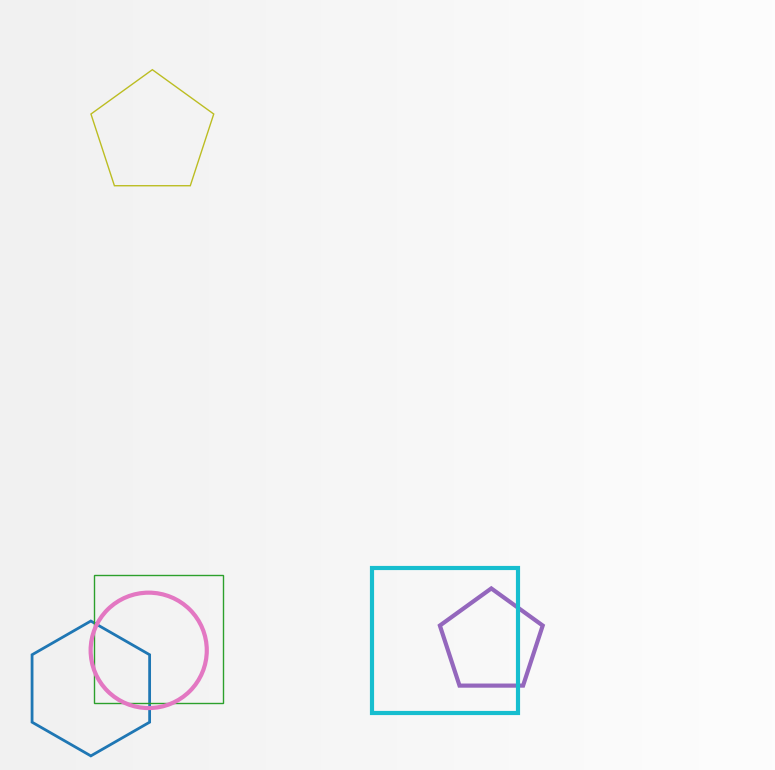[{"shape": "hexagon", "thickness": 1, "radius": 0.44, "center": [0.117, 0.106]}, {"shape": "square", "thickness": 0.5, "radius": 0.42, "center": [0.204, 0.17]}, {"shape": "pentagon", "thickness": 1.5, "radius": 0.35, "center": [0.634, 0.166]}, {"shape": "circle", "thickness": 1.5, "radius": 0.37, "center": [0.192, 0.155]}, {"shape": "pentagon", "thickness": 0.5, "radius": 0.42, "center": [0.197, 0.826]}, {"shape": "square", "thickness": 1.5, "radius": 0.47, "center": [0.574, 0.168]}]